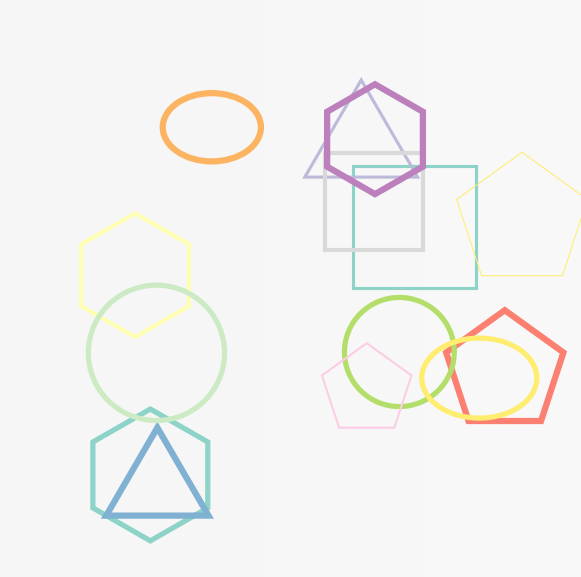[{"shape": "square", "thickness": 1.5, "radius": 0.53, "center": [0.713, 0.606]}, {"shape": "hexagon", "thickness": 2.5, "radius": 0.57, "center": [0.259, 0.177]}, {"shape": "hexagon", "thickness": 2, "radius": 0.54, "center": [0.232, 0.523]}, {"shape": "triangle", "thickness": 1.5, "radius": 0.56, "center": [0.621, 0.748]}, {"shape": "pentagon", "thickness": 3, "radius": 0.53, "center": [0.868, 0.356]}, {"shape": "triangle", "thickness": 3, "radius": 0.51, "center": [0.271, 0.157]}, {"shape": "oval", "thickness": 3, "radius": 0.42, "center": [0.364, 0.779]}, {"shape": "circle", "thickness": 2.5, "radius": 0.47, "center": [0.687, 0.39]}, {"shape": "pentagon", "thickness": 1, "radius": 0.4, "center": [0.631, 0.324]}, {"shape": "square", "thickness": 2, "radius": 0.42, "center": [0.644, 0.651]}, {"shape": "hexagon", "thickness": 3, "radius": 0.48, "center": [0.645, 0.758]}, {"shape": "circle", "thickness": 2.5, "radius": 0.59, "center": [0.269, 0.388]}, {"shape": "pentagon", "thickness": 0.5, "radius": 0.59, "center": [0.898, 0.617]}, {"shape": "oval", "thickness": 2.5, "radius": 0.49, "center": [0.825, 0.344]}]